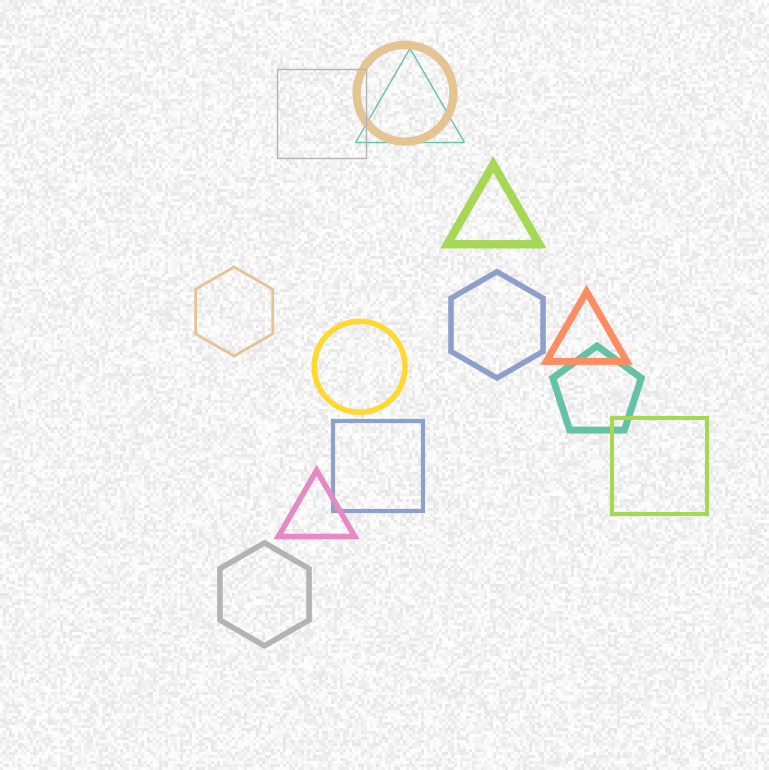[{"shape": "pentagon", "thickness": 2.5, "radius": 0.3, "center": [0.775, 0.49]}, {"shape": "triangle", "thickness": 0.5, "radius": 0.41, "center": [0.532, 0.856]}, {"shape": "triangle", "thickness": 2.5, "radius": 0.3, "center": [0.762, 0.561]}, {"shape": "hexagon", "thickness": 2, "radius": 0.35, "center": [0.645, 0.578]}, {"shape": "square", "thickness": 1.5, "radius": 0.29, "center": [0.491, 0.394]}, {"shape": "triangle", "thickness": 2, "radius": 0.29, "center": [0.411, 0.332]}, {"shape": "square", "thickness": 1.5, "radius": 0.31, "center": [0.857, 0.395]}, {"shape": "triangle", "thickness": 3, "radius": 0.35, "center": [0.641, 0.717]}, {"shape": "circle", "thickness": 2, "radius": 0.3, "center": [0.467, 0.524]}, {"shape": "hexagon", "thickness": 1, "radius": 0.29, "center": [0.304, 0.595]}, {"shape": "circle", "thickness": 3, "radius": 0.31, "center": [0.526, 0.879]}, {"shape": "hexagon", "thickness": 2, "radius": 0.33, "center": [0.343, 0.228]}, {"shape": "square", "thickness": 0.5, "radius": 0.29, "center": [0.417, 0.852]}]